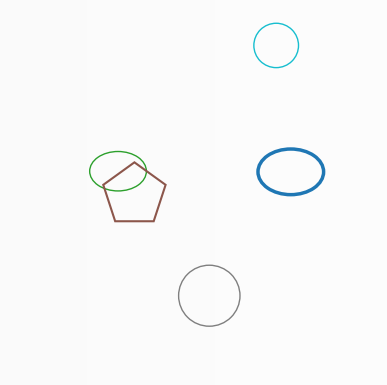[{"shape": "oval", "thickness": 2.5, "radius": 0.42, "center": [0.75, 0.554]}, {"shape": "oval", "thickness": 1, "radius": 0.37, "center": [0.305, 0.555]}, {"shape": "pentagon", "thickness": 1.5, "radius": 0.42, "center": [0.347, 0.494]}, {"shape": "circle", "thickness": 1, "radius": 0.4, "center": [0.54, 0.232]}, {"shape": "circle", "thickness": 1, "radius": 0.29, "center": [0.713, 0.882]}]